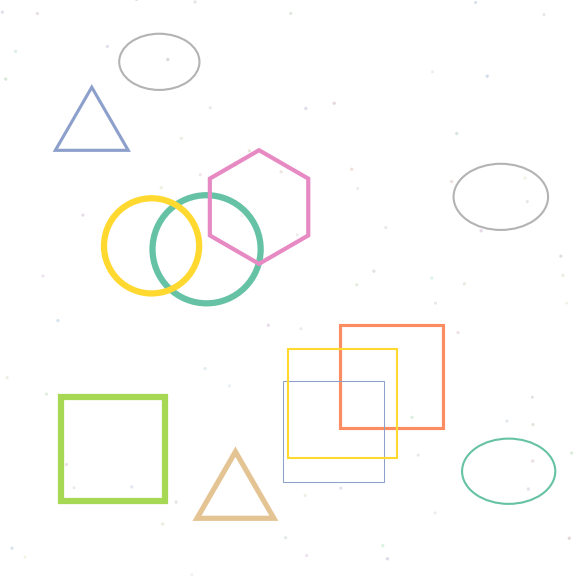[{"shape": "oval", "thickness": 1, "radius": 0.4, "center": [0.881, 0.183]}, {"shape": "circle", "thickness": 3, "radius": 0.47, "center": [0.358, 0.568]}, {"shape": "square", "thickness": 1.5, "radius": 0.45, "center": [0.677, 0.348]}, {"shape": "triangle", "thickness": 1.5, "radius": 0.36, "center": [0.159, 0.775]}, {"shape": "square", "thickness": 0.5, "radius": 0.44, "center": [0.577, 0.252]}, {"shape": "hexagon", "thickness": 2, "radius": 0.49, "center": [0.449, 0.641]}, {"shape": "square", "thickness": 3, "radius": 0.45, "center": [0.196, 0.221]}, {"shape": "circle", "thickness": 3, "radius": 0.41, "center": [0.262, 0.573]}, {"shape": "square", "thickness": 1, "radius": 0.47, "center": [0.593, 0.3]}, {"shape": "triangle", "thickness": 2.5, "radius": 0.38, "center": [0.408, 0.14]}, {"shape": "oval", "thickness": 1, "radius": 0.35, "center": [0.276, 0.892]}, {"shape": "oval", "thickness": 1, "radius": 0.41, "center": [0.867, 0.658]}]